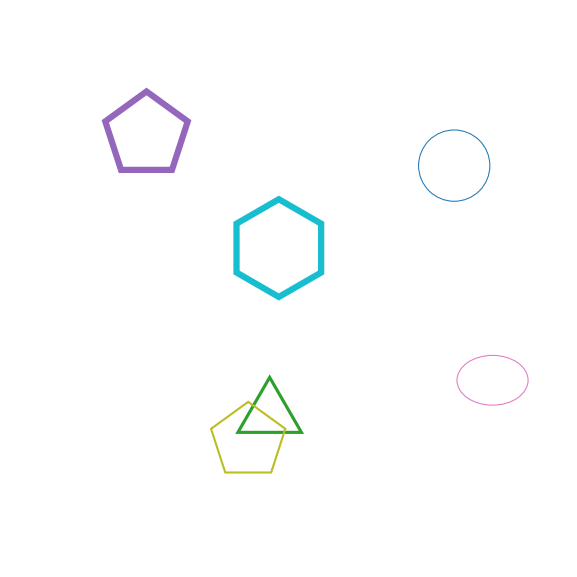[{"shape": "circle", "thickness": 0.5, "radius": 0.31, "center": [0.787, 0.712]}, {"shape": "triangle", "thickness": 1.5, "radius": 0.32, "center": [0.467, 0.282]}, {"shape": "pentagon", "thickness": 3, "radius": 0.38, "center": [0.254, 0.766]}, {"shape": "oval", "thickness": 0.5, "radius": 0.31, "center": [0.853, 0.341]}, {"shape": "pentagon", "thickness": 1, "radius": 0.34, "center": [0.43, 0.236]}, {"shape": "hexagon", "thickness": 3, "radius": 0.42, "center": [0.483, 0.57]}]